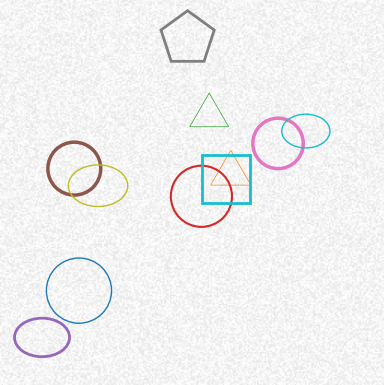[{"shape": "circle", "thickness": 1, "radius": 0.42, "center": [0.205, 0.245]}, {"shape": "triangle", "thickness": 0.5, "radius": 0.3, "center": [0.599, 0.549]}, {"shape": "triangle", "thickness": 0.5, "radius": 0.29, "center": [0.543, 0.7]}, {"shape": "circle", "thickness": 1.5, "radius": 0.4, "center": [0.523, 0.49]}, {"shape": "oval", "thickness": 2, "radius": 0.36, "center": [0.109, 0.124]}, {"shape": "circle", "thickness": 2.5, "radius": 0.34, "center": [0.193, 0.562]}, {"shape": "circle", "thickness": 2.5, "radius": 0.33, "center": [0.722, 0.628]}, {"shape": "pentagon", "thickness": 2, "radius": 0.36, "center": [0.487, 0.9]}, {"shape": "oval", "thickness": 1, "radius": 0.39, "center": [0.255, 0.518]}, {"shape": "square", "thickness": 2, "radius": 0.31, "center": [0.586, 0.535]}, {"shape": "oval", "thickness": 1, "radius": 0.31, "center": [0.794, 0.66]}]